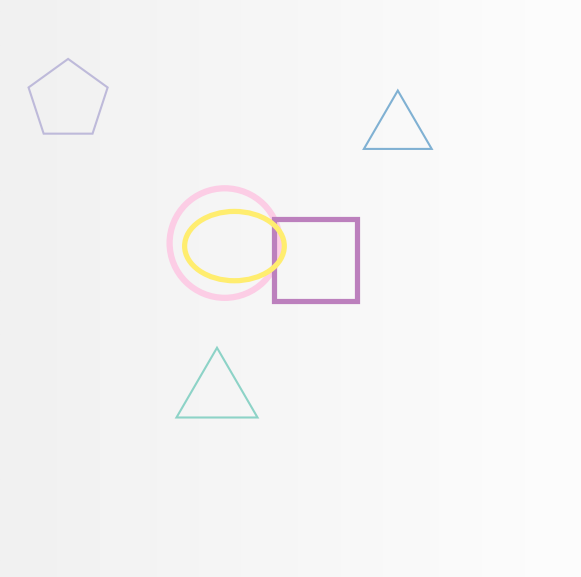[{"shape": "triangle", "thickness": 1, "radius": 0.4, "center": [0.373, 0.316]}, {"shape": "pentagon", "thickness": 1, "radius": 0.36, "center": [0.117, 0.826]}, {"shape": "triangle", "thickness": 1, "radius": 0.34, "center": [0.684, 0.775]}, {"shape": "circle", "thickness": 3, "radius": 0.47, "center": [0.387, 0.578]}, {"shape": "square", "thickness": 2.5, "radius": 0.36, "center": [0.543, 0.549]}, {"shape": "oval", "thickness": 2.5, "radius": 0.43, "center": [0.403, 0.573]}]